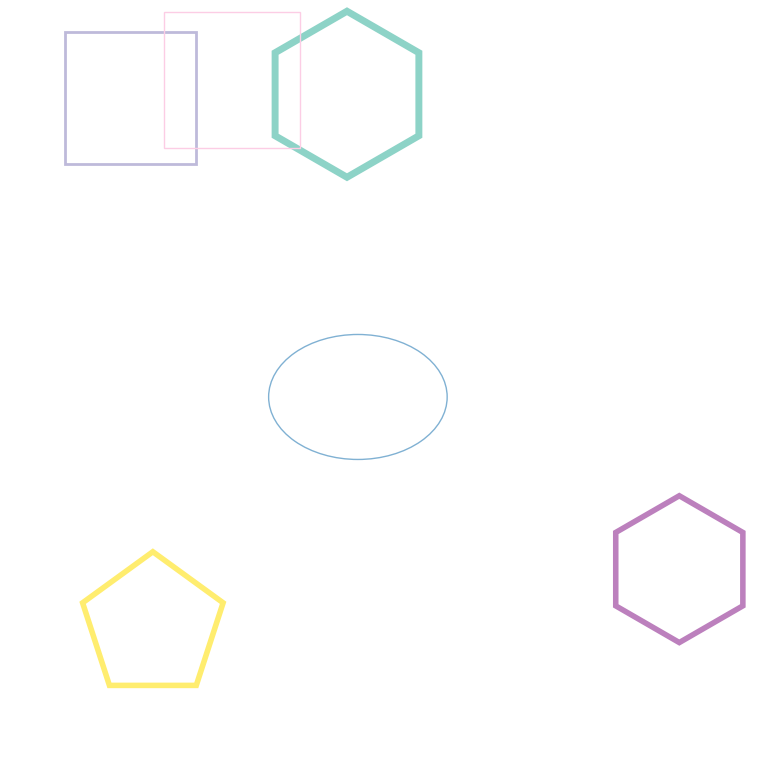[{"shape": "hexagon", "thickness": 2.5, "radius": 0.54, "center": [0.451, 0.878]}, {"shape": "square", "thickness": 1, "radius": 0.43, "center": [0.169, 0.873]}, {"shape": "oval", "thickness": 0.5, "radius": 0.58, "center": [0.465, 0.484]}, {"shape": "square", "thickness": 0.5, "radius": 0.44, "center": [0.302, 0.896]}, {"shape": "hexagon", "thickness": 2, "radius": 0.48, "center": [0.882, 0.261]}, {"shape": "pentagon", "thickness": 2, "radius": 0.48, "center": [0.199, 0.187]}]